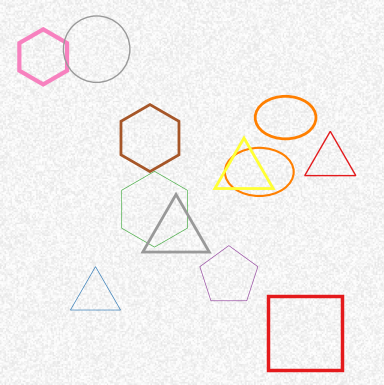[{"shape": "square", "thickness": 2.5, "radius": 0.48, "center": [0.793, 0.135]}, {"shape": "triangle", "thickness": 1, "radius": 0.38, "center": [0.858, 0.582]}, {"shape": "triangle", "thickness": 0.5, "radius": 0.38, "center": [0.248, 0.232]}, {"shape": "hexagon", "thickness": 0.5, "radius": 0.49, "center": [0.401, 0.457]}, {"shape": "pentagon", "thickness": 0.5, "radius": 0.4, "center": [0.594, 0.283]}, {"shape": "oval", "thickness": 1.5, "radius": 0.45, "center": [0.673, 0.553]}, {"shape": "oval", "thickness": 2, "radius": 0.39, "center": [0.742, 0.695]}, {"shape": "triangle", "thickness": 2, "radius": 0.44, "center": [0.634, 0.554]}, {"shape": "hexagon", "thickness": 2, "radius": 0.43, "center": [0.39, 0.641]}, {"shape": "hexagon", "thickness": 3, "radius": 0.36, "center": [0.112, 0.852]}, {"shape": "circle", "thickness": 1, "radius": 0.43, "center": [0.251, 0.872]}, {"shape": "triangle", "thickness": 2, "radius": 0.5, "center": [0.457, 0.395]}]